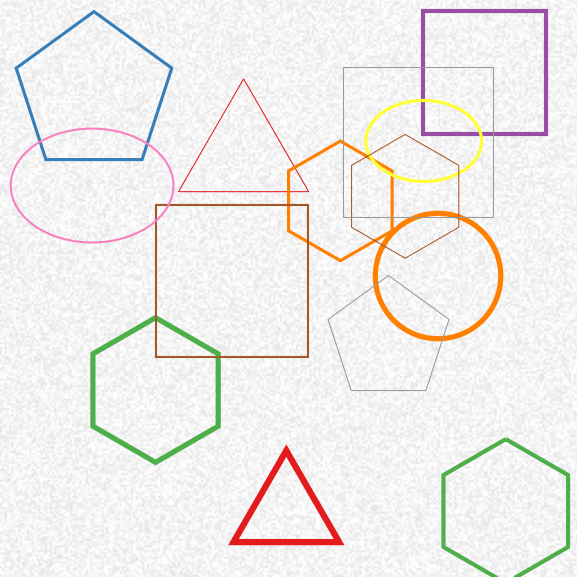[{"shape": "triangle", "thickness": 3, "radius": 0.53, "center": [0.496, 0.113]}, {"shape": "triangle", "thickness": 0.5, "radius": 0.65, "center": [0.422, 0.732]}, {"shape": "pentagon", "thickness": 1.5, "radius": 0.71, "center": [0.163, 0.837]}, {"shape": "hexagon", "thickness": 2, "radius": 0.62, "center": [0.876, 0.114]}, {"shape": "hexagon", "thickness": 2.5, "radius": 0.63, "center": [0.269, 0.324]}, {"shape": "square", "thickness": 2, "radius": 0.53, "center": [0.839, 0.873]}, {"shape": "hexagon", "thickness": 1.5, "radius": 0.52, "center": [0.589, 0.651]}, {"shape": "circle", "thickness": 2.5, "radius": 0.54, "center": [0.759, 0.521]}, {"shape": "oval", "thickness": 1.5, "radius": 0.5, "center": [0.734, 0.755]}, {"shape": "square", "thickness": 1, "radius": 0.66, "center": [0.402, 0.513]}, {"shape": "hexagon", "thickness": 0.5, "radius": 0.54, "center": [0.702, 0.659]}, {"shape": "oval", "thickness": 1, "radius": 0.7, "center": [0.16, 0.678]}, {"shape": "square", "thickness": 0.5, "radius": 0.65, "center": [0.723, 0.754]}, {"shape": "pentagon", "thickness": 0.5, "radius": 0.55, "center": [0.673, 0.412]}]